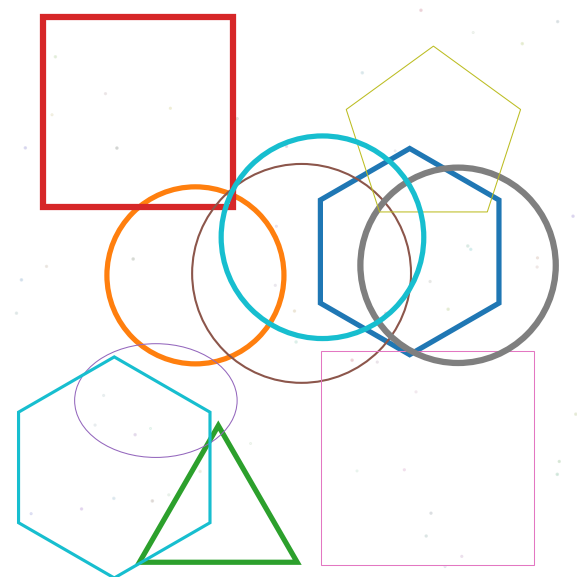[{"shape": "hexagon", "thickness": 2.5, "radius": 0.89, "center": [0.709, 0.564]}, {"shape": "circle", "thickness": 2.5, "radius": 0.77, "center": [0.338, 0.522]}, {"shape": "triangle", "thickness": 2.5, "radius": 0.79, "center": [0.378, 0.104]}, {"shape": "square", "thickness": 3, "radius": 0.82, "center": [0.239, 0.805]}, {"shape": "oval", "thickness": 0.5, "radius": 0.7, "center": [0.27, 0.306]}, {"shape": "circle", "thickness": 1, "radius": 0.95, "center": [0.522, 0.526]}, {"shape": "square", "thickness": 0.5, "radius": 0.92, "center": [0.74, 0.206]}, {"shape": "circle", "thickness": 3, "radius": 0.85, "center": [0.793, 0.54]}, {"shape": "pentagon", "thickness": 0.5, "radius": 0.79, "center": [0.751, 0.761]}, {"shape": "hexagon", "thickness": 1.5, "radius": 0.96, "center": [0.198, 0.19]}, {"shape": "circle", "thickness": 2.5, "radius": 0.88, "center": [0.558, 0.588]}]